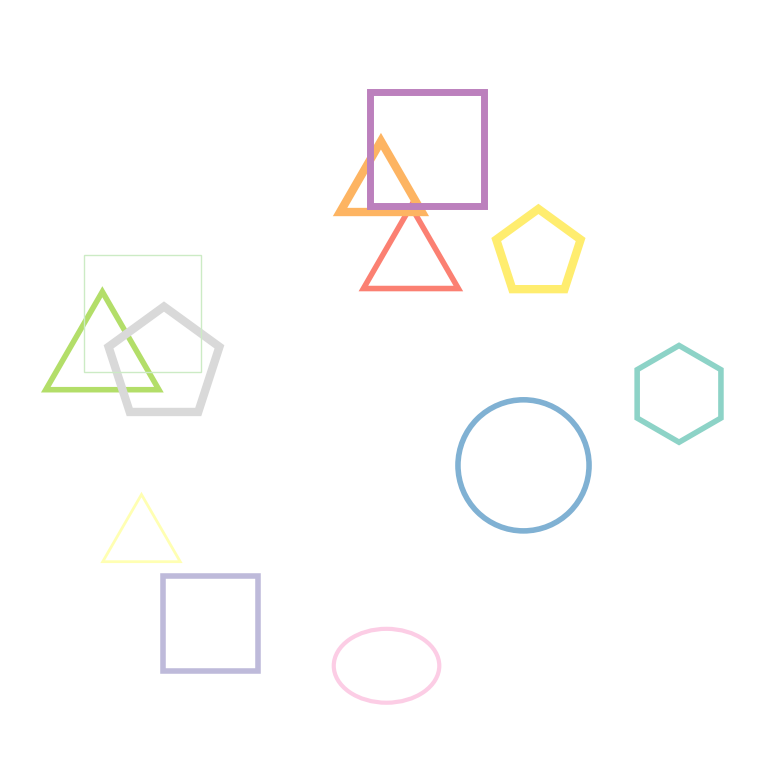[{"shape": "hexagon", "thickness": 2, "radius": 0.31, "center": [0.882, 0.488]}, {"shape": "triangle", "thickness": 1, "radius": 0.29, "center": [0.184, 0.3]}, {"shape": "square", "thickness": 2, "radius": 0.31, "center": [0.273, 0.19]}, {"shape": "triangle", "thickness": 2, "radius": 0.36, "center": [0.534, 0.661]}, {"shape": "circle", "thickness": 2, "radius": 0.43, "center": [0.68, 0.396]}, {"shape": "triangle", "thickness": 3, "radius": 0.31, "center": [0.495, 0.755]}, {"shape": "triangle", "thickness": 2, "radius": 0.42, "center": [0.133, 0.536]}, {"shape": "oval", "thickness": 1.5, "radius": 0.34, "center": [0.502, 0.135]}, {"shape": "pentagon", "thickness": 3, "radius": 0.38, "center": [0.213, 0.526]}, {"shape": "square", "thickness": 2.5, "radius": 0.37, "center": [0.555, 0.807]}, {"shape": "square", "thickness": 0.5, "radius": 0.38, "center": [0.185, 0.593]}, {"shape": "pentagon", "thickness": 3, "radius": 0.29, "center": [0.699, 0.671]}]